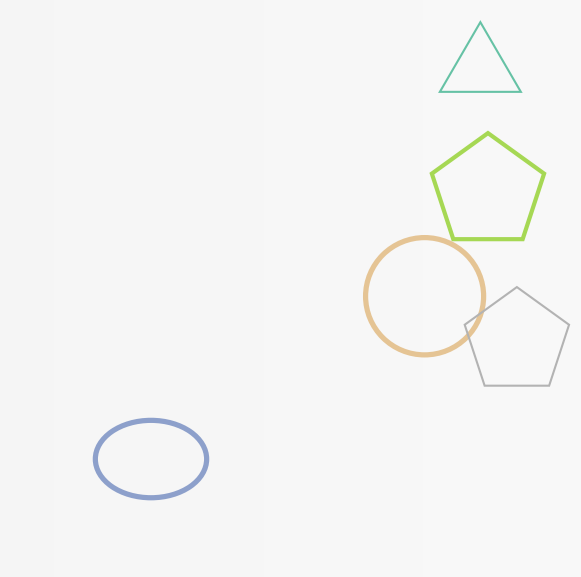[{"shape": "triangle", "thickness": 1, "radius": 0.4, "center": [0.826, 0.88]}, {"shape": "oval", "thickness": 2.5, "radius": 0.48, "center": [0.26, 0.204]}, {"shape": "pentagon", "thickness": 2, "radius": 0.51, "center": [0.84, 0.667]}, {"shape": "circle", "thickness": 2.5, "radius": 0.51, "center": [0.731, 0.486]}, {"shape": "pentagon", "thickness": 1, "radius": 0.47, "center": [0.889, 0.408]}]